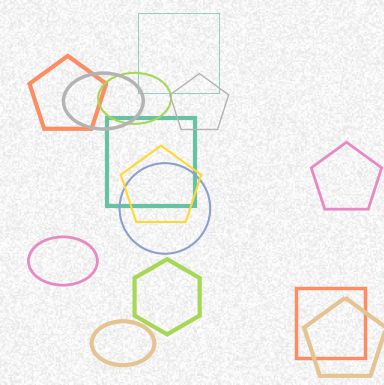[{"shape": "square", "thickness": 3, "radius": 0.57, "center": [0.392, 0.58]}, {"shape": "square", "thickness": 0.5, "radius": 0.52, "center": [0.464, 0.863]}, {"shape": "pentagon", "thickness": 3, "radius": 0.52, "center": [0.176, 0.75]}, {"shape": "square", "thickness": 2.5, "radius": 0.45, "center": [0.858, 0.161]}, {"shape": "circle", "thickness": 1.5, "radius": 0.59, "center": [0.428, 0.459]}, {"shape": "oval", "thickness": 2, "radius": 0.45, "center": [0.163, 0.322]}, {"shape": "pentagon", "thickness": 2, "radius": 0.48, "center": [0.9, 0.534]}, {"shape": "oval", "thickness": 1.5, "radius": 0.47, "center": [0.35, 0.745]}, {"shape": "hexagon", "thickness": 3, "radius": 0.49, "center": [0.434, 0.229]}, {"shape": "pentagon", "thickness": 1.5, "radius": 0.55, "center": [0.418, 0.512]}, {"shape": "oval", "thickness": 3, "radius": 0.41, "center": [0.319, 0.108]}, {"shape": "pentagon", "thickness": 3, "radius": 0.56, "center": [0.896, 0.115]}, {"shape": "oval", "thickness": 2.5, "radius": 0.52, "center": [0.268, 0.737]}, {"shape": "pentagon", "thickness": 1, "radius": 0.4, "center": [0.518, 0.729]}]